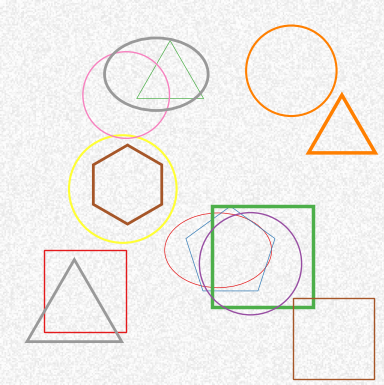[{"shape": "square", "thickness": 1, "radius": 0.53, "center": [0.22, 0.245]}, {"shape": "oval", "thickness": 0.5, "radius": 0.69, "center": [0.567, 0.35]}, {"shape": "pentagon", "thickness": 0.5, "radius": 0.61, "center": [0.599, 0.343]}, {"shape": "triangle", "thickness": 0.5, "radius": 0.5, "center": [0.442, 0.794]}, {"shape": "square", "thickness": 2.5, "radius": 0.66, "center": [0.681, 0.334]}, {"shape": "circle", "thickness": 1, "radius": 0.66, "center": [0.651, 0.315]}, {"shape": "circle", "thickness": 1.5, "radius": 0.59, "center": [0.757, 0.816]}, {"shape": "triangle", "thickness": 2.5, "radius": 0.5, "center": [0.888, 0.653]}, {"shape": "circle", "thickness": 1.5, "radius": 0.7, "center": [0.319, 0.509]}, {"shape": "square", "thickness": 1, "radius": 0.53, "center": [0.867, 0.12]}, {"shape": "hexagon", "thickness": 2, "radius": 0.51, "center": [0.331, 0.521]}, {"shape": "circle", "thickness": 1, "radius": 0.56, "center": [0.328, 0.753]}, {"shape": "oval", "thickness": 2, "radius": 0.67, "center": [0.406, 0.807]}, {"shape": "triangle", "thickness": 2, "radius": 0.71, "center": [0.193, 0.184]}]